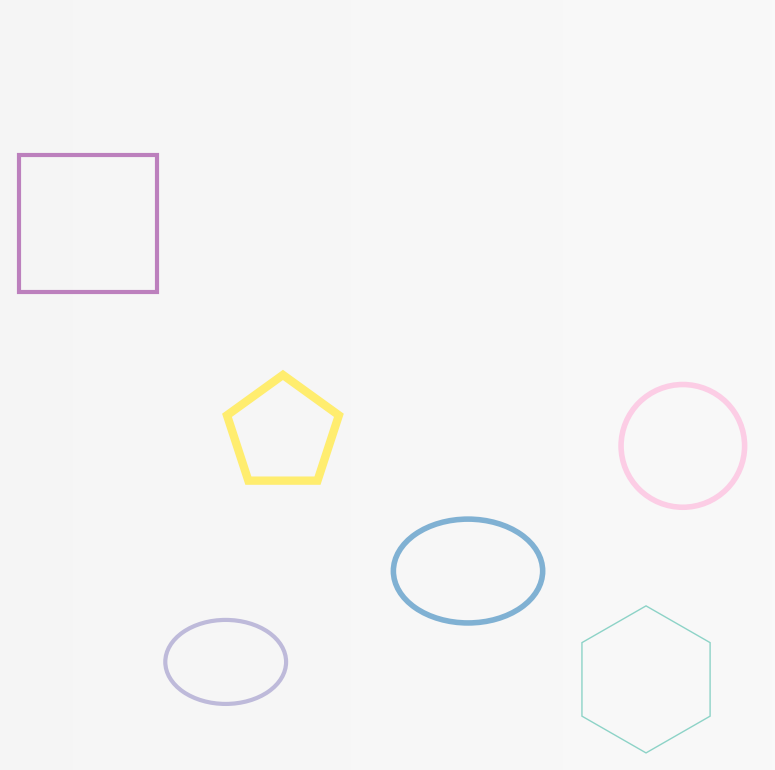[{"shape": "hexagon", "thickness": 0.5, "radius": 0.48, "center": [0.834, 0.118]}, {"shape": "oval", "thickness": 1.5, "radius": 0.39, "center": [0.291, 0.14]}, {"shape": "oval", "thickness": 2, "radius": 0.48, "center": [0.604, 0.258]}, {"shape": "circle", "thickness": 2, "radius": 0.4, "center": [0.881, 0.421]}, {"shape": "square", "thickness": 1.5, "radius": 0.45, "center": [0.114, 0.71]}, {"shape": "pentagon", "thickness": 3, "radius": 0.38, "center": [0.365, 0.437]}]